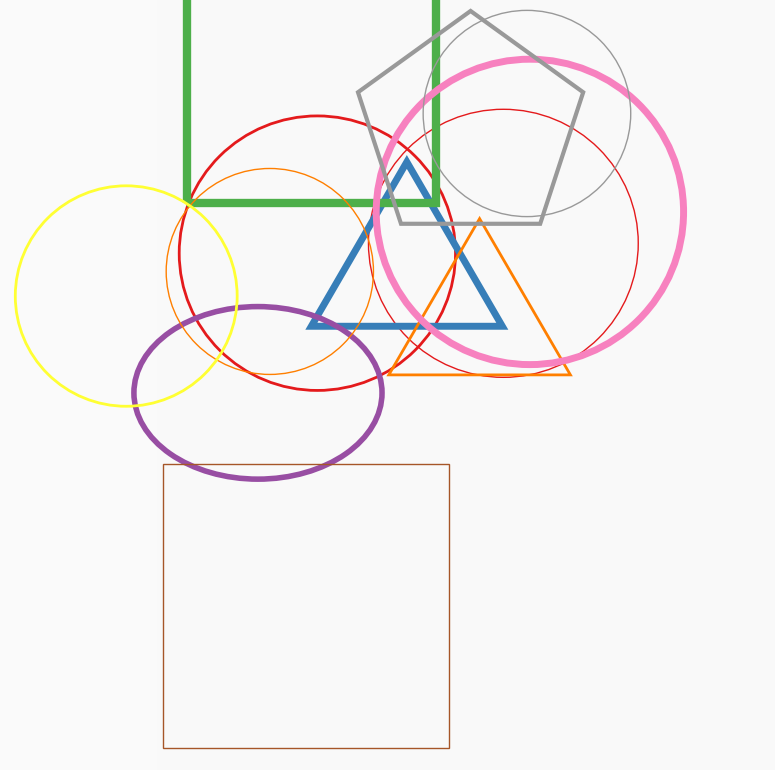[{"shape": "circle", "thickness": 1, "radius": 0.89, "center": [0.409, 0.671]}, {"shape": "circle", "thickness": 0.5, "radius": 0.87, "center": [0.649, 0.684]}, {"shape": "triangle", "thickness": 2.5, "radius": 0.71, "center": [0.525, 0.647]}, {"shape": "square", "thickness": 3, "radius": 0.81, "center": [0.402, 0.897]}, {"shape": "oval", "thickness": 2, "radius": 0.8, "center": [0.333, 0.49]}, {"shape": "triangle", "thickness": 1, "radius": 0.68, "center": [0.619, 0.581]}, {"shape": "circle", "thickness": 0.5, "radius": 0.67, "center": [0.348, 0.647]}, {"shape": "circle", "thickness": 1, "radius": 0.72, "center": [0.163, 0.616]}, {"shape": "square", "thickness": 0.5, "radius": 0.92, "center": [0.395, 0.213]}, {"shape": "circle", "thickness": 2.5, "radius": 0.99, "center": [0.684, 0.725]}, {"shape": "circle", "thickness": 0.5, "radius": 0.67, "center": [0.68, 0.853]}, {"shape": "pentagon", "thickness": 1.5, "radius": 0.76, "center": [0.607, 0.833]}]